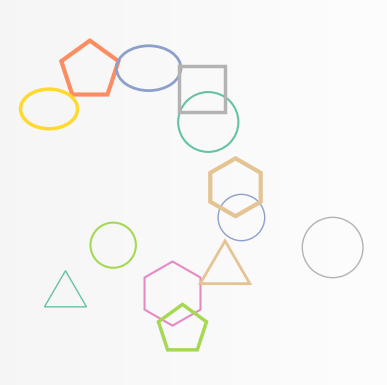[{"shape": "circle", "thickness": 1.5, "radius": 0.39, "center": [0.537, 0.683]}, {"shape": "triangle", "thickness": 1, "radius": 0.31, "center": [0.169, 0.234]}, {"shape": "pentagon", "thickness": 3, "radius": 0.39, "center": [0.232, 0.817]}, {"shape": "circle", "thickness": 1, "radius": 0.3, "center": [0.623, 0.435]}, {"shape": "oval", "thickness": 2, "radius": 0.42, "center": [0.384, 0.823]}, {"shape": "hexagon", "thickness": 1.5, "radius": 0.42, "center": [0.445, 0.237]}, {"shape": "pentagon", "thickness": 2.5, "radius": 0.33, "center": [0.471, 0.144]}, {"shape": "circle", "thickness": 1.5, "radius": 0.29, "center": [0.292, 0.363]}, {"shape": "oval", "thickness": 2.5, "radius": 0.37, "center": [0.127, 0.717]}, {"shape": "triangle", "thickness": 2, "radius": 0.37, "center": [0.581, 0.3]}, {"shape": "hexagon", "thickness": 3, "radius": 0.38, "center": [0.608, 0.514]}, {"shape": "square", "thickness": 2.5, "radius": 0.29, "center": [0.521, 0.768]}, {"shape": "circle", "thickness": 1, "radius": 0.39, "center": [0.858, 0.357]}]